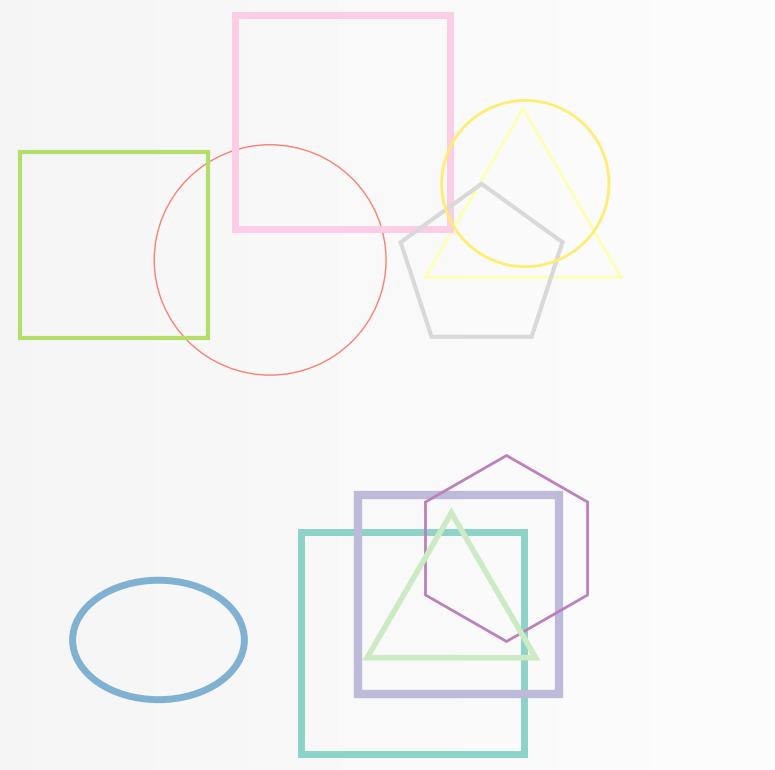[{"shape": "square", "thickness": 2.5, "radius": 0.72, "center": [0.532, 0.165]}, {"shape": "triangle", "thickness": 1, "radius": 0.73, "center": [0.675, 0.713]}, {"shape": "square", "thickness": 3, "radius": 0.65, "center": [0.592, 0.228]}, {"shape": "circle", "thickness": 0.5, "radius": 0.75, "center": [0.349, 0.662]}, {"shape": "oval", "thickness": 2.5, "radius": 0.55, "center": [0.205, 0.169]}, {"shape": "square", "thickness": 1.5, "radius": 0.6, "center": [0.147, 0.682]}, {"shape": "square", "thickness": 2.5, "radius": 0.7, "center": [0.442, 0.842]}, {"shape": "pentagon", "thickness": 1.5, "radius": 0.55, "center": [0.621, 0.651]}, {"shape": "hexagon", "thickness": 1, "radius": 0.6, "center": [0.654, 0.288]}, {"shape": "triangle", "thickness": 2, "radius": 0.63, "center": [0.582, 0.209]}, {"shape": "circle", "thickness": 1, "radius": 0.54, "center": [0.678, 0.762]}]